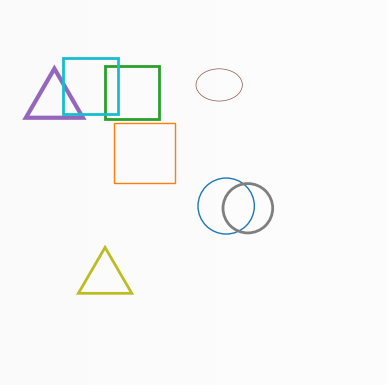[{"shape": "circle", "thickness": 1, "radius": 0.36, "center": [0.584, 0.465]}, {"shape": "square", "thickness": 1, "radius": 0.39, "center": [0.373, 0.602]}, {"shape": "square", "thickness": 2, "radius": 0.35, "center": [0.341, 0.76]}, {"shape": "triangle", "thickness": 3, "radius": 0.43, "center": [0.14, 0.737]}, {"shape": "oval", "thickness": 0.5, "radius": 0.3, "center": [0.566, 0.779]}, {"shape": "circle", "thickness": 2, "radius": 0.32, "center": [0.64, 0.459]}, {"shape": "triangle", "thickness": 2, "radius": 0.4, "center": [0.271, 0.278]}, {"shape": "square", "thickness": 2, "radius": 0.36, "center": [0.234, 0.776]}]